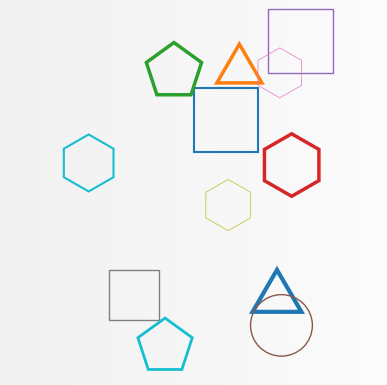[{"shape": "triangle", "thickness": 3, "radius": 0.36, "center": [0.715, 0.226]}, {"shape": "square", "thickness": 1.5, "radius": 0.42, "center": [0.584, 0.689]}, {"shape": "triangle", "thickness": 2.5, "radius": 0.34, "center": [0.618, 0.818]}, {"shape": "pentagon", "thickness": 2.5, "radius": 0.37, "center": [0.449, 0.815]}, {"shape": "hexagon", "thickness": 2.5, "radius": 0.41, "center": [0.753, 0.571]}, {"shape": "square", "thickness": 1, "radius": 0.41, "center": [0.776, 0.893]}, {"shape": "circle", "thickness": 1, "radius": 0.4, "center": [0.726, 0.155]}, {"shape": "hexagon", "thickness": 0.5, "radius": 0.32, "center": [0.722, 0.811]}, {"shape": "square", "thickness": 1, "radius": 0.32, "center": [0.346, 0.234]}, {"shape": "hexagon", "thickness": 0.5, "radius": 0.33, "center": [0.589, 0.467]}, {"shape": "pentagon", "thickness": 2, "radius": 0.37, "center": [0.426, 0.1]}, {"shape": "hexagon", "thickness": 1.5, "radius": 0.37, "center": [0.229, 0.577]}]